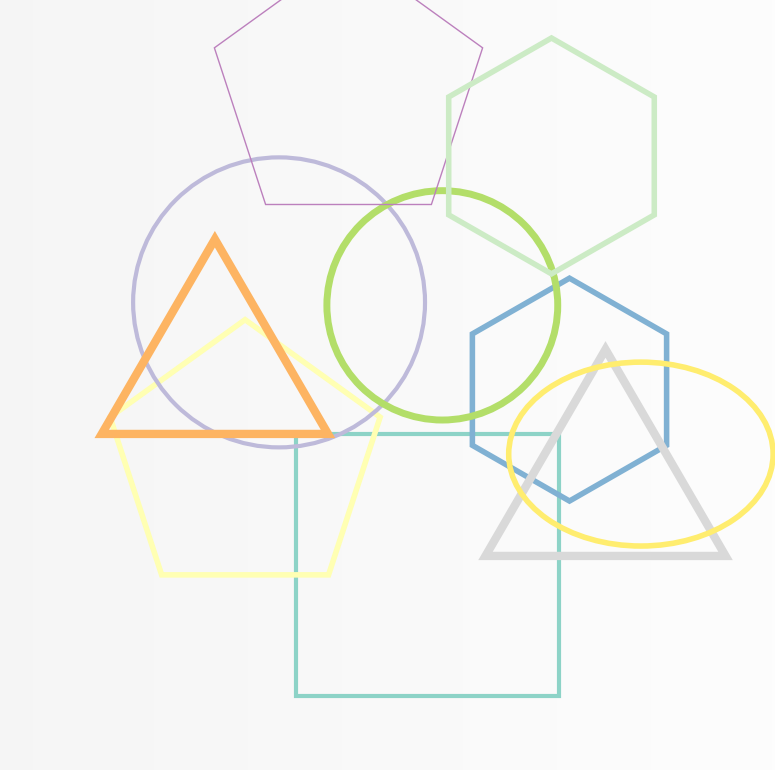[{"shape": "square", "thickness": 1.5, "radius": 0.85, "center": [0.552, 0.267]}, {"shape": "pentagon", "thickness": 2, "radius": 0.92, "center": [0.316, 0.402]}, {"shape": "circle", "thickness": 1.5, "radius": 0.94, "center": [0.36, 0.607]}, {"shape": "hexagon", "thickness": 2, "radius": 0.72, "center": [0.735, 0.494]}, {"shape": "triangle", "thickness": 3, "radius": 0.84, "center": [0.277, 0.521]}, {"shape": "circle", "thickness": 2.5, "radius": 0.74, "center": [0.571, 0.603]}, {"shape": "triangle", "thickness": 3, "radius": 0.89, "center": [0.781, 0.367]}, {"shape": "pentagon", "thickness": 0.5, "radius": 0.91, "center": [0.45, 0.882]}, {"shape": "hexagon", "thickness": 2, "radius": 0.77, "center": [0.712, 0.797]}, {"shape": "oval", "thickness": 2, "radius": 0.85, "center": [0.827, 0.41]}]